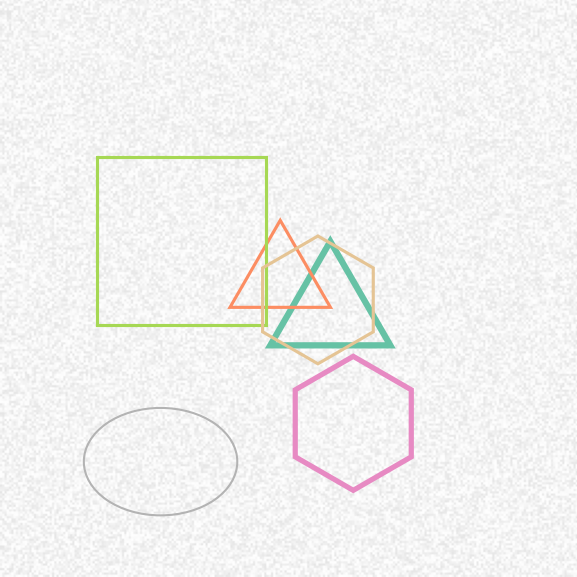[{"shape": "triangle", "thickness": 3, "radius": 0.6, "center": [0.572, 0.461]}, {"shape": "triangle", "thickness": 1.5, "radius": 0.5, "center": [0.485, 0.517]}, {"shape": "hexagon", "thickness": 2.5, "radius": 0.58, "center": [0.612, 0.266]}, {"shape": "square", "thickness": 1.5, "radius": 0.73, "center": [0.314, 0.582]}, {"shape": "hexagon", "thickness": 1.5, "radius": 0.55, "center": [0.551, 0.48]}, {"shape": "oval", "thickness": 1, "radius": 0.66, "center": [0.278, 0.2]}]